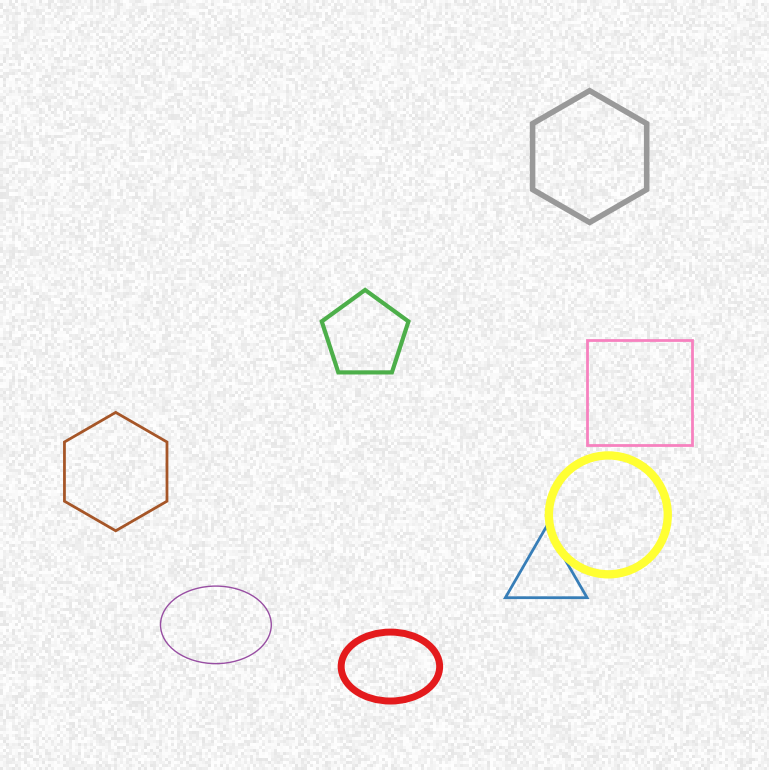[{"shape": "oval", "thickness": 2.5, "radius": 0.32, "center": [0.507, 0.134]}, {"shape": "triangle", "thickness": 1, "radius": 0.31, "center": [0.709, 0.254]}, {"shape": "pentagon", "thickness": 1.5, "radius": 0.3, "center": [0.474, 0.564]}, {"shape": "oval", "thickness": 0.5, "radius": 0.36, "center": [0.28, 0.188]}, {"shape": "circle", "thickness": 3, "radius": 0.39, "center": [0.79, 0.331]}, {"shape": "hexagon", "thickness": 1, "radius": 0.38, "center": [0.15, 0.388]}, {"shape": "square", "thickness": 1, "radius": 0.34, "center": [0.83, 0.49]}, {"shape": "hexagon", "thickness": 2, "radius": 0.43, "center": [0.766, 0.797]}]